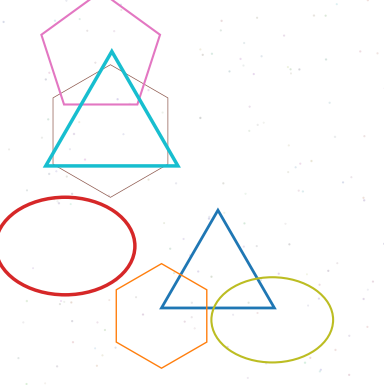[{"shape": "triangle", "thickness": 2, "radius": 0.85, "center": [0.566, 0.285]}, {"shape": "hexagon", "thickness": 1, "radius": 0.68, "center": [0.42, 0.179]}, {"shape": "oval", "thickness": 2.5, "radius": 0.91, "center": [0.169, 0.361]}, {"shape": "hexagon", "thickness": 0.5, "radius": 0.86, "center": [0.287, 0.66]}, {"shape": "pentagon", "thickness": 1.5, "radius": 0.81, "center": [0.262, 0.86]}, {"shape": "oval", "thickness": 1.5, "radius": 0.79, "center": [0.707, 0.169]}, {"shape": "triangle", "thickness": 2.5, "radius": 0.99, "center": [0.29, 0.668]}]